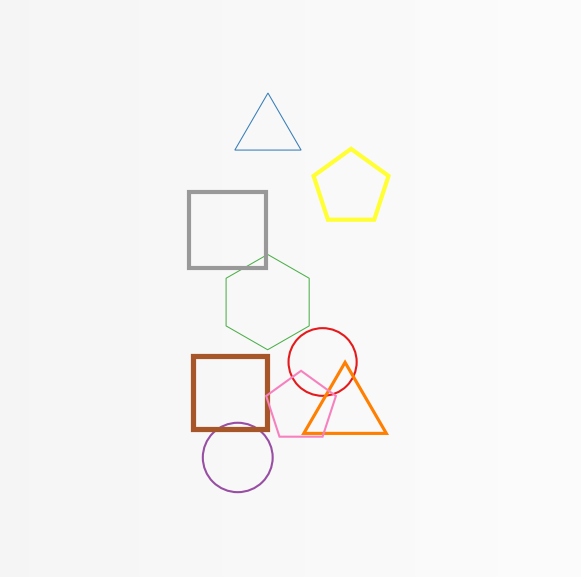[{"shape": "circle", "thickness": 1, "radius": 0.29, "center": [0.555, 0.372]}, {"shape": "triangle", "thickness": 0.5, "radius": 0.33, "center": [0.461, 0.772]}, {"shape": "hexagon", "thickness": 0.5, "radius": 0.41, "center": [0.46, 0.476]}, {"shape": "circle", "thickness": 1, "radius": 0.3, "center": [0.409, 0.207]}, {"shape": "triangle", "thickness": 1.5, "radius": 0.41, "center": [0.594, 0.29]}, {"shape": "pentagon", "thickness": 2, "radius": 0.34, "center": [0.604, 0.674]}, {"shape": "square", "thickness": 2.5, "radius": 0.32, "center": [0.396, 0.319]}, {"shape": "pentagon", "thickness": 1, "radius": 0.32, "center": [0.518, 0.294]}, {"shape": "square", "thickness": 2, "radius": 0.33, "center": [0.392, 0.6]}]